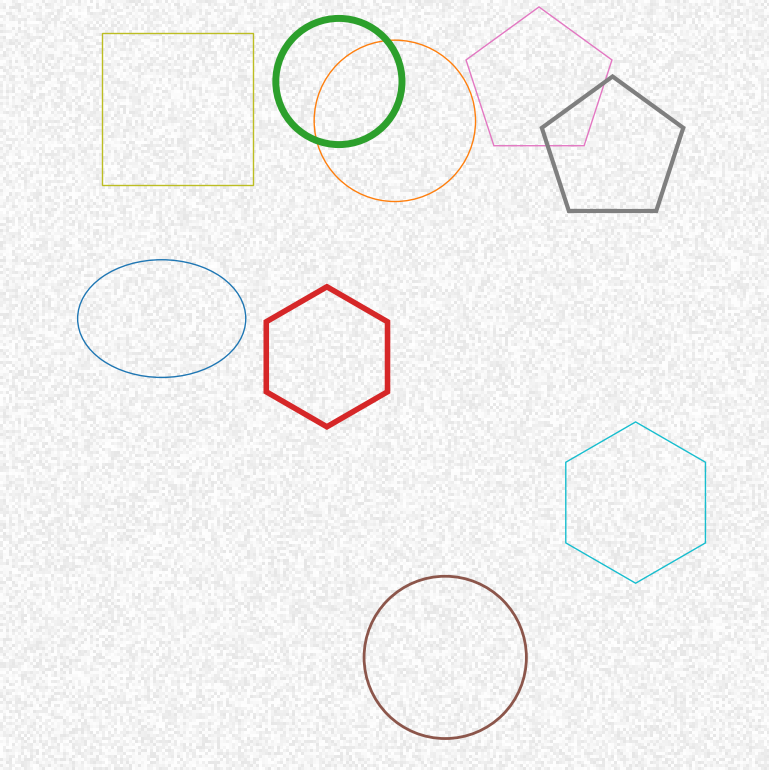[{"shape": "oval", "thickness": 0.5, "radius": 0.55, "center": [0.21, 0.586]}, {"shape": "circle", "thickness": 0.5, "radius": 0.52, "center": [0.513, 0.843]}, {"shape": "circle", "thickness": 2.5, "radius": 0.41, "center": [0.44, 0.894]}, {"shape": "hexagon", "thickness": 2, "radius": 0.45, "center": [0.425, 0.537]}, {"shape": "circle", "thickness": 1, "radius": 0.53, "center": [0.578, 0.146]}, {"shape": "pentagon", "thickness": 0.5, "radius": 0.5, "center": [0.7, 0.891]}, {"shape": "pentagon", "thickness": 1.5, "radius": 0.48, "center": [0.796, 0.804]}, {"shape": "square", "thickness": 0.5, "radius": 0.49, "center": [0.231, 0.858]}, {"shape": "hexagon", "thickness": 0.5, "radius": 0.52, "center": [0.825, 0.347]}]